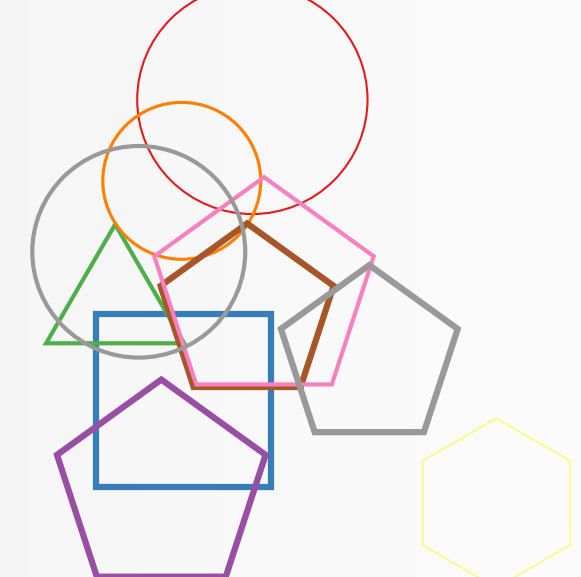[{"shape": "circle", "thickness": 1, "radius": 0.99, "center": [0.434, 0.827]}, {"shape": "square", "thickness": 3, "radius": 0.75, "center": [0.316, 0.306]}, {"shape": "triangle", "thickness": 2, "radius": 0.69, "center": [0.198, 0.473]}, {"shape": "pentagon", "thickness": 3, "radius": 0.94, "center": [0.278, 0.153]}, {"shape": "circle", "thickness": 1.5, "radius": 0.68, "center": [0.313, 0.686]}, {"shape": "hexagon", "thickness": 0.5, "radius": 0.73, "center": [0.854, 0.128]}, {"shape": "pentagon", "thickness": 3, "radius": 0.78, "center": [0.425, 0.456]}, {"shape": "pentagon", "thickness": 2, "radius": 0.99, "center": [0.454, 0.494]}, {"shape": "pentagon", "thickness": 3, "radius": 0.8, "center": [0.635, 0.38]}, {"shape": "circle", "thickness": 2, "radius": 0.92, "center": [0.239, 0.563]}]